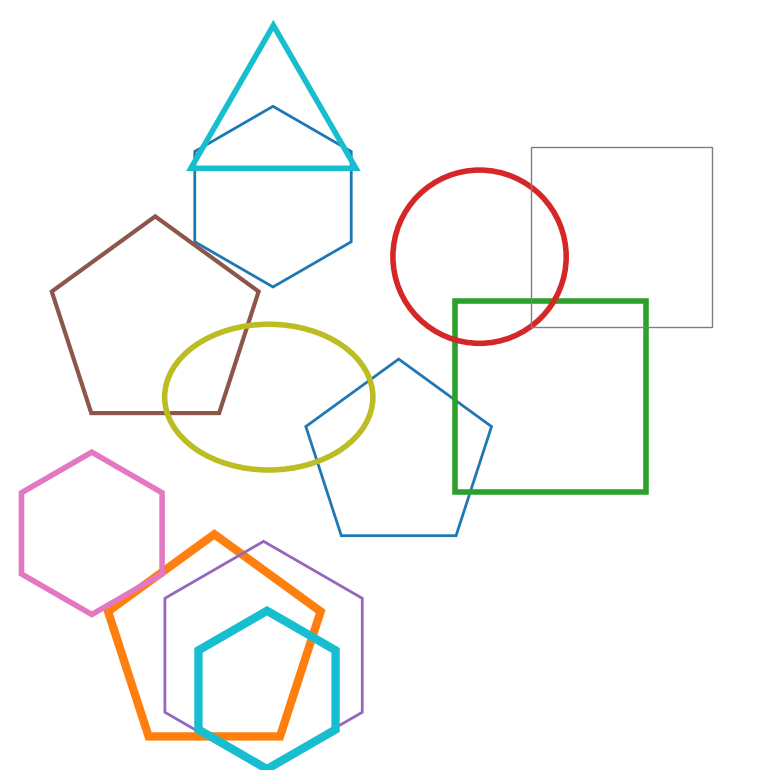[{"shape": "hexagon", "thickness": 1, "radius": 0.59, "center": [0.355, 0.745]}, {"shape": "pentagon", "thickness": 1, "radius": 0.63, "center": [0.518, 0.407]}, {"shape": "pentagon", "thickness": 3, "radius": 0.73, "center": [0.278, 0.161]}, {"shape": "square", "thickness": 2, "radius": 0.62, "center": [0.715, 0.485]}, {"shape": "circle", "thickness": 2, "radius": 0.56, "center": [0.623, 0.667]}, {"shape": "hexagon", "thickness": 1, "radius": 0.74, "center": [0.342, 0.149]}, {"shape": "pentagon", "thickness": 1.5, "radius": 0.71, "center": [0.202, 0.578]}, {"shape": "hexagon", "thickness": 2, "radius": 0.53, "center": [0.119, 0.307]}, {"shape": "square", "thickness": 0.5, "radius": 0.59, "center": [0.807, 0.693]}, {"shape": "oval", "thickness": 2, "radius": 0.68, "center": [0.349, 0.484]}, {"shape": "triangle", "thickness": 2, "radius": 0.62, "center": [0.355, 0.843]}, {"shape": "hexagon", "thickness": 3, "radius": 0.51, "center": [0.347, 0.104]}]